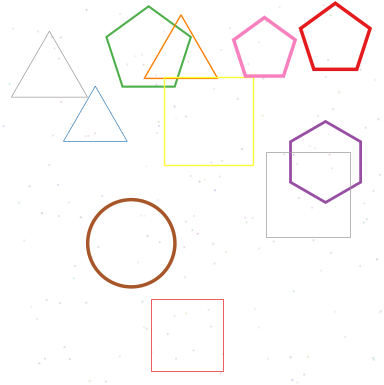[{"shape": "pentagon", "thickness": 2.5, "radius": 0.47, "center": [0.871, 0.897]}, {"shape": "square", "thickness": 0.5, "radius": 0.47, "center": [0.486, 0.13]}, {"shape": "triangle", "thickness": 0.5, "radius": 0.48, "center": [0.248, 0.68]}, {"shape": "pentagon", "thickness": 1.5, "radius": 0.58, "center": [0.386, 0.868]}, {"shape": "hexagon", "thickness": 2, "radius": 0.53, "center": [0.846, 0.579]}, {"shape": "triangle", "thickness": 1, "radius": 0.55, "center": [0.47, 0.851]}, {"shape": "square", "thickness": 1, "radius": 0.57, "center": [0.542, 0.687]}, {"shape": "circle", "thickness": 2.5, "radius": 0.57, "center": [0.341, 0.368]}, {"shape": "pentagon", "thickness": 2.5, "radius": 0.42, "center": [0.687, 0.87]}, {"shape": "triangle", "thickness": 0.5, "radius": 0.57, "center": [0.128, 0.805]}, {"shape": "square", "thickness": 0.5, "radius": 0.55, "center": [0.8, 0.494]}]